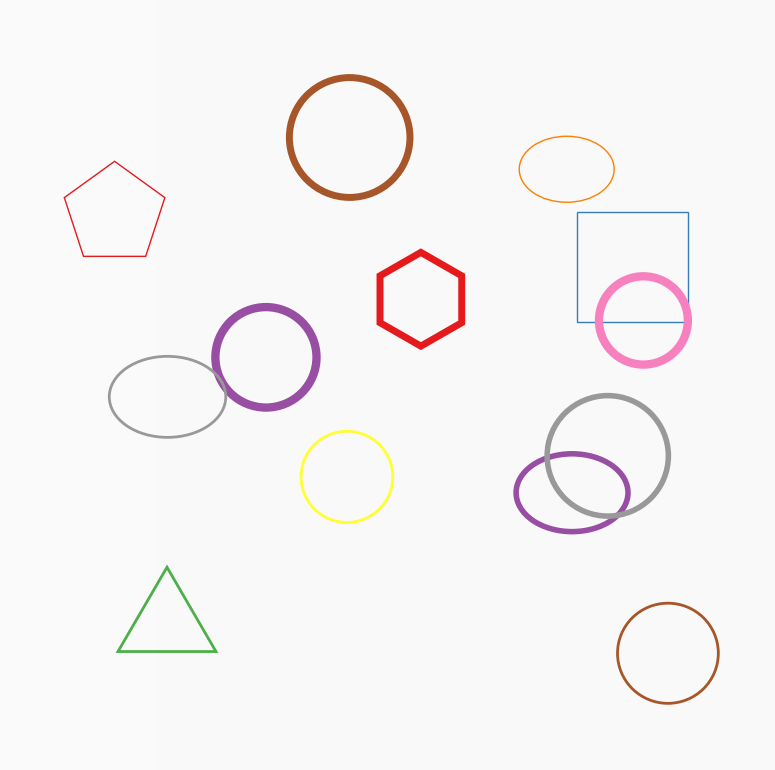[{"shape": "pentagon", "thickness": 0.5, "radius": 0.34, "center": [0.148, 0.722]}, {"shape": "hexagon", "thickness": 2.5, "radius": 0.3, "center": [0.543, 0.611]}, {"shape": "square", "thickness": 0.5, "radius": 0.36, "center": [0.817, 0.654]}, {"shape": "triangle", "thickness": 1, "radius": 0.36, "center": [0.215, 0.19]}, {"shape": "oval", "thickness": 2, "radius": 0.36, "center": [0.738, 0.36]}, {"shape": "circle", "thickness": 3, "radius": 0.33, "center": [0.343, 0.536]}, {"shape": "oval", "thickness": 0.5, "radius": 0.31, "center": [0.731, 0.78]}, {"shape": "circle", "thickness": 1, "radius": 0.3, "center": [0.448, 0.381]}, {"shape": "circle", "thickness": 2.5, "radius": 0.39, "center": [0.451, 0.821]}, {"shape": "circle", "thickness": 1, "radius": 0.33, "center": [0.862, 0.152]}, {"shape": "circle", "thickness": 3, "radius": 0.29, "center": [0.83, 0.584]}, {"shape": "oval", "thickness": 1, "radius": 0.38, "center": [0.216, 0.485]}, {"shape": "circle", "thickness": 2, "radius": 0.39, "center": [0.784, 0.408]}]